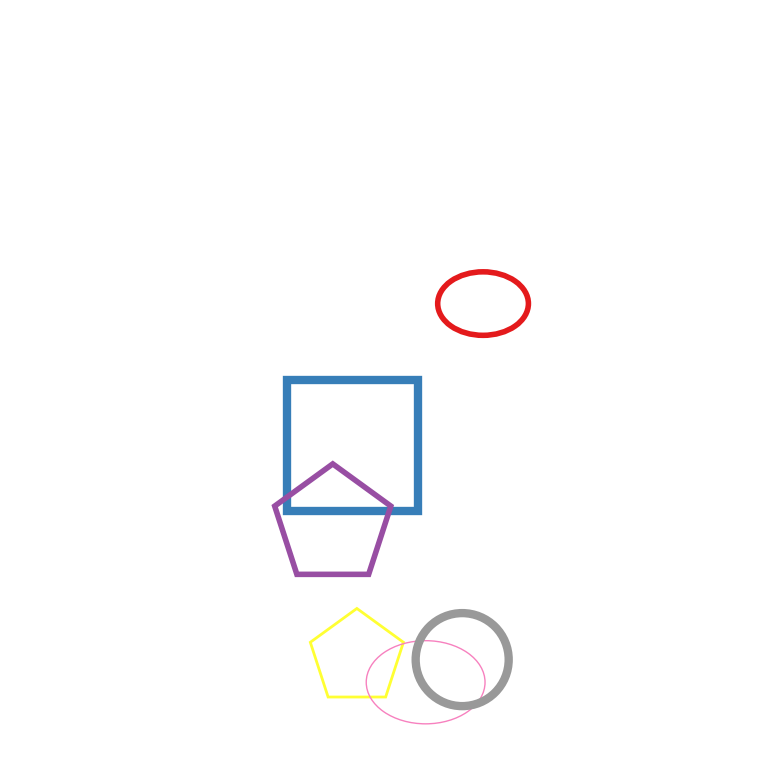[{"shape": "oval", "thickness": 2, "radius": 0.29, "center": [0.627, 0.606]}, {"shape": "square", "thickness": 3, "radius": 0.43, "center": [0.458, 0.422]}, {"shape": "pentagon", "thickness": 2, "radius": 0.4, "center": [0.432, 0.318]}, {"shape": "pentagon", "thickness": 1, "radius": 0.32, "center": [0.463, 0.146]}, {"shape": "oval", "thickness": 0.5, "radius": 0.39, "center": [0.553, 0.114]}, {"shape": "circle", "thickness": 3, "radius": 0.3, "center": [0.6, 0.143]}]